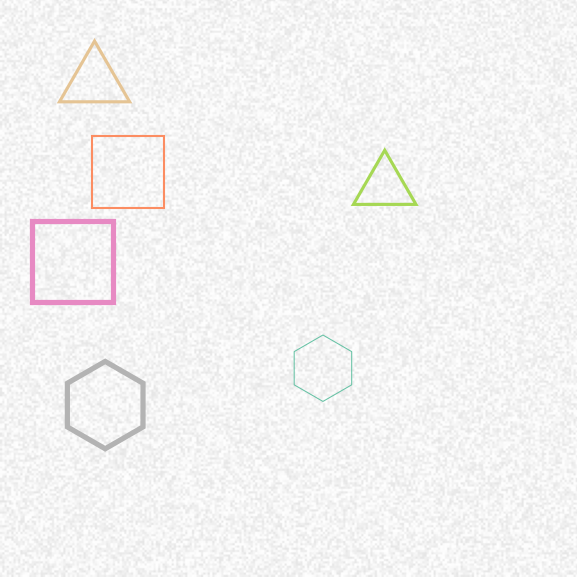[{"shape": "hexagon", "thickness": 0.5, "radius": 0.29, "center": [0.559, 0.362]}, {"shape": "square", "thickness": 1, "radius": 0.31, "center": [0.222, 0.701]}, {"shape": "square", "thickness": 2.5, "radius": 0.35, "center": [0.126, 0.546]}, {"shape": "triangle", "thickness": 1.5, "radius": 0.31, "center": [0.666, 0.676]}, {"shape": "triangle", "thickness": 1.5, "radius": 0.35, "center": [0.164, 0.858]}, {"shape": "hexagon", "thickness": 2.5, "radius": 0.38, "center": [0.182, 0.298]}]